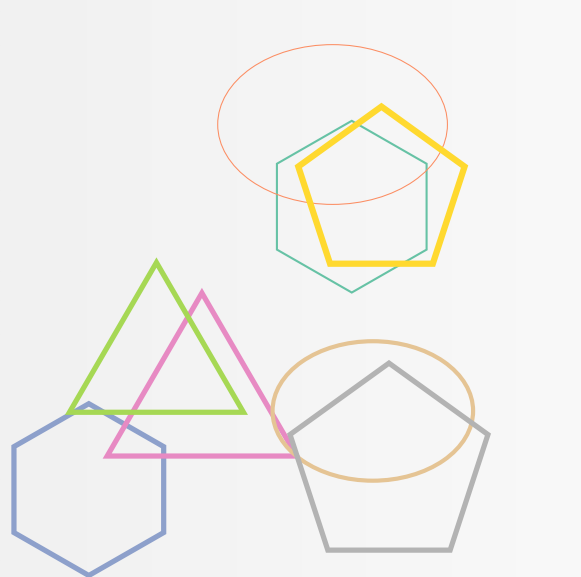[{"shape": "hexagon", "thickness": 1, "radius": 0.74, "center": [0.605, 0.641]}, {"shape": "oval", "thickness": 0.5, "radius": 0.99, "center": [0.572, 0.784]}, {"shape": "hexagon", "thickness": 2.5, "radius": 0.74, "center": [0.153, 0.151]}, {"shape": "triangle", "thickness": 2.5, "radius": 0.94, "center": [0.347, 0.304]}, {"shape": "triangle", "thickness": 2.5, "radius": 0.86, "center": [0.269, 0.372]}, {"shape": "pentagon", "thickness": 3, "radius": 0.75, "center": [0.656, 0.664]}, {"shape": "oval", "thickness": 2, "radius": 0.86, "center": [0.641, 0.288]}, {"shape": "pentagon", "thickness": 2.5, "radius": 0.9, "center": [0.669, 0.191]}]